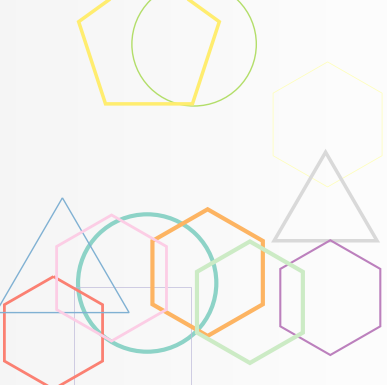[{"shape": "circle", "thickness": 3, "radius": 0.89, "center": [0.38, 0.265]}, {"shape": "hexagon", "thickness": 0.5, "radius": 0.81, "center": [0.845, 0.677]}, {"shape": "square", "thickness": 0.5, "radius": 0.76, "center": [0.342, 0.103]}, {"shape": "hexagon", "thickness": 2, "radius": 0.73, "center": [0.138, 0.135]}, {"shape": "triangle", "thickness": 1, "radius": 0.99, "center": [0.161, 0.287]}, {"shape": "hexagon", "thickness": 3, "radius": 0.82, "center": [0.536, 0.292]}, {"shape": "circle", "thickness": 1, "radius": 0.8, "center": [0.501, 0.885]}, {"shape": "hexagon", "thickness": 2, "radius": 0.82, "center": [0.288, 0.278]}, {"shape": "triangle", "thickness": 2.5, "radius": 0.77, "center": [0.84, 0.451]}, {"shape": "hexagon", "thickness": 1.5, "radius": 0.75, "center": [0.852, 0.227]}, {"shape": "hexagon", "thickness": 3, "radius": 0.79, "center": [0.645, 0.215]}, {"shape": "pentagon", "thickness": 2.5, "radius": 0.95, "center": [0.384, 0.885]}]